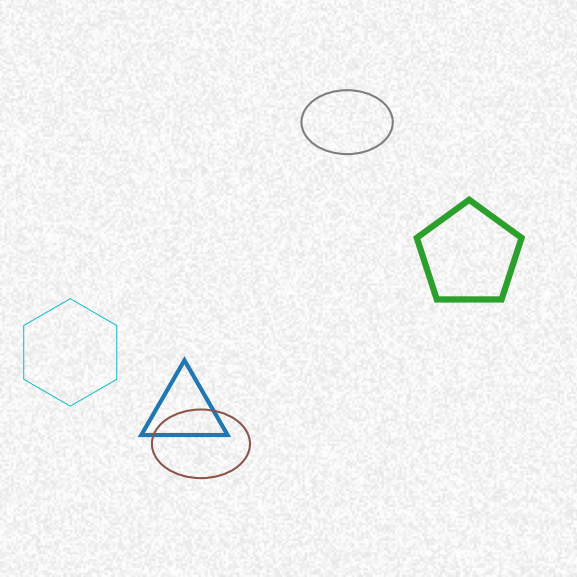[{"shape": "triangle", "thickness": 2, "radius": 0.43, "center": [0.319, 0.289]}, {"shape": "pentagon", "thickness": 3, "radius": 0.48, "center": [0.812, 0.558]}, {"shape": "oval", "thickness": 1, "radius": 0.42, "center": [0.348, 0.231]}, {"shape": "oval", "thickness": 1, "radius": 0.4, "center": [0.601, 0.788]}, {"shape": "hexagon", "thickness": 0.5, "radius": 0.47, "center": [0.122, 0.389]}]